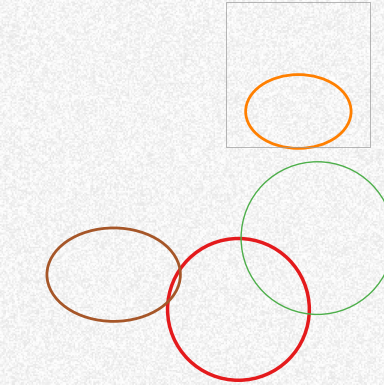[{"shape": "circle", "thickness": 2.5, "radius": 0.92, "center": [0.619, 0.196]}, {"shape": "circle", "thickness": 1, "radius": 0.99, "center": [0.824, 0.382]}, {"shape": "oval", "thickness": 2, "radius": 0.68, "center": [0.775, 0.71]}, {"shape": "oval", "thickness": 2, "radius": 0.87, "center": [0.295, 0.287]}, {"shape": "square", "thickness": 0.5, "radius": 0.94, "center": [0.774, 0.806]}]